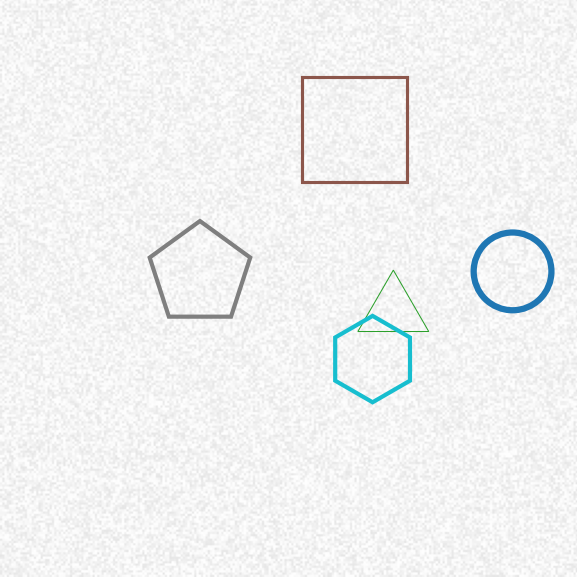[{"shape": "circle", "thickness": 3, "radius": 0.34, "center": [0.888, 0.529]}, {"shape": "triangle", "thickness": 0.5, "radius": 0.35, "center": [0.681, 0.461]}, {"shape": "square", "thickness": 1.5, "radius": 0.46, "center": [0.614, 0.775]}, {"shape": "pentagon", "thickness": 2, "radius": 0.46, "center": [0.346, 0.525]}, {"shape": "hexagon", "thickness": 2, "radius": 0.37, "center": [0.645, 0.377]}]